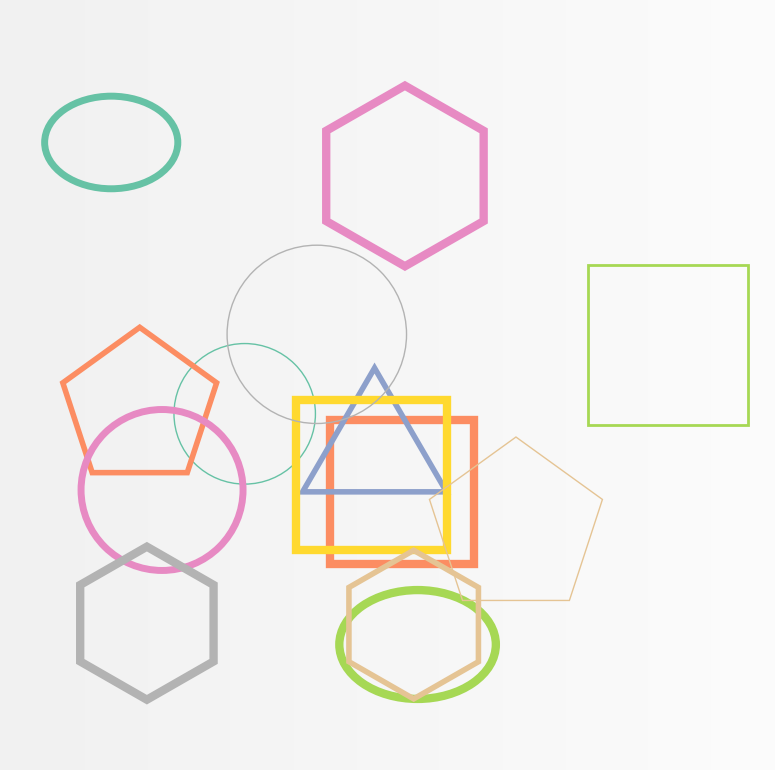[{"shape": "oval", "thickness": 2.5, "radius": 0.43, "center": [0.144, 0.815]}, {"shape": "circle", "thickness": 0.5, "radius": 0.46, "center": [0.316, 0.463]}, {"shape": "pentagon", "thickness": 2, "radius": 0.52, "center": [0.18, 0.471]}, {"shape": "square", "thickness": 3, "radius": 0.47, "center": [0.519, 0.361]}, {"shape": "triangle", "thickness": 2, "radius": 0.54, "center": [0.483, 0.415]}, {"shape": "hexagon", "thickness": 3, "radius": 0.59, "center": [0.522, 0.771]}, {"shape": "circle", "thickness": 2.5, "radius": 0.52, "center": [0.209, 0.364]}, {"shape": "oval", "thickness": 3, "radius": 0.5, "center": [0.539, 0.163]}, {"shape": "square", "thickness": 1, "radius": 0.52, "center": [0.862, 0.552]}, {"shape": "square", "thickness": 3, "radius": 0.49, "center": [0.479, 0.383]}, {"shape": "pentagon", "thickness": 0.5, "radius": 0.59, "center": [0.666, 0.315]}, {"shape": "hexagon", "thickness": 2, "radius": 0.48, "center": [0.534, 0.189]}, {"shape": "hexagon", "thickness": 3, "radius": 0.5, "center": [0.19, 0.191]}, {"shape": "circle", "thickness": 0.5, "radius": 0.58, "center": [0.409, 0.566]}]